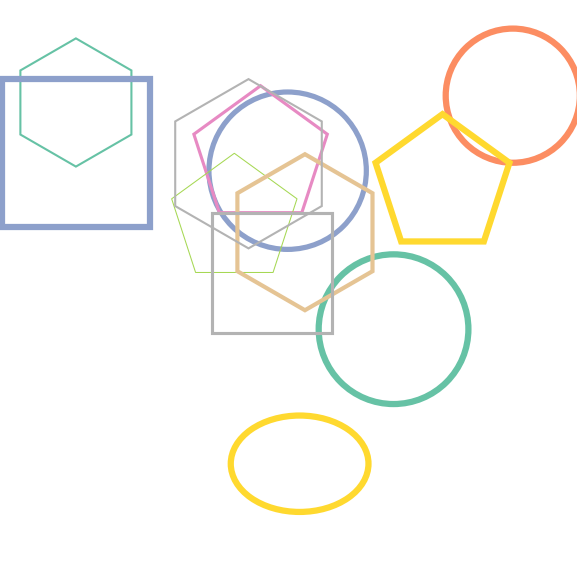[{"shape": "hexagon", "thickness": 1, "radius": 0.55, "center": [0.131, 0.822]}, {"shape": "circle", "thickness": 3, "radius": 0.65, "center": [0.681, 0.429]}, {"shape": "circle", "thickness": 3, "radius": 0.58, "center": [0.888, 0.833]}, {"shape": "square", "thickness": 3, "radius": 0.64, "center": [0.131, 0.734]}, {"shape": "circle", "thickness": 2.5, "radius": 0.68, "center": [0.498, 0.704]}, {"shape": "pentagon", "thickness": 1.5, "radius": 0.61, "center": [0.451, 0.729]}, {"shape": "pentagon", "thickness": 0.5, "radius": 0.57, "center": [0.406, 0.62]}, {"shape": "pentagon", "thickness": 3, "radius": 0.61, "center": [0.766, 0.68]}, {"shape": "oval", "thickness": 3, "radius": 0.6, "center": [0.519, 0.196]}, {"shape": "hexagon", "thickness": 2, "radius": 0.68, "center": [0.528, 0.597]}, {"shape": "hexagon", "thickness": 1, "radius": 0.73, "center": [0.43, 0.716]}, {"shape": "square", "thickness": 1.5, "radius": 0.52, "center": [0.471, 0.526]}]